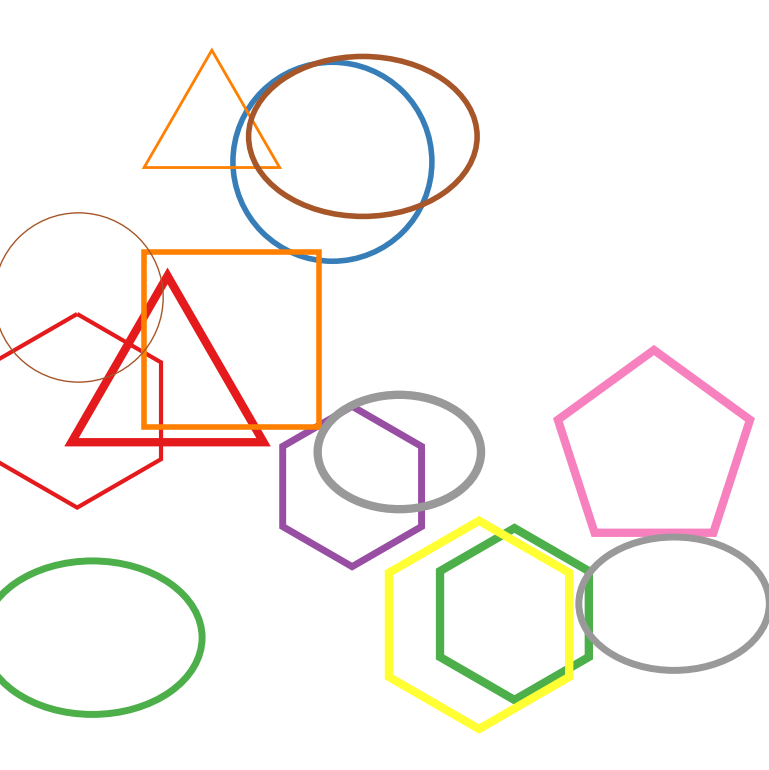[{"shape": "triangle", "thickness": 3, "radius": 0.72, "center": [0.218, 0.498]}, {"shape": "hexagon", "thickness": 1.5, "radius": 0.63, "center": [0.1, 0.467]}, {"shape": "circle", "thickness": 2, "radius": 0.65, "center": [0.432, 0.79]}, {"shape": "oval", "thickness": 2.5, "radius": 0.71, "center": [0.12, 0.172]}, {"shape": "hexagon", "thickness": 3, "radius": 0.56, "center": [0.668, 0.203]}, {"shape": "hexagon", "thickness": 2.5, "radius": 0.52, "center": [0.457, 0.368]}, {"shape": "triangle", "thickness": 1, "radius": 0.51, "center": [0.275, 0.833]}, {"shape": "square", "thickness": 2, "radius": 0.57, "center": [0.301, 0.559]}, {"shape": "hexagon", "thickness": 3, "radius": 0.68, "center": [0.622, 0.189]}, {"shape": "circle", "thickness": 0.5, "radius": 0.55, "center": [0.102, 0.614]}, {"shape": "oval", "thickness": 2, "radius": 0.74, "center": [0.471, 0.823]}, {"shape": "pentagon", "thickness": 3, "radius": 0.66, "center": [0.849, 0.414]}, {"shape": "oval", "thickness": 3, "radius": 0.53, "center": [0.519, 0.413]}, {"shape": "oval", "thickness": 2.5, "radius": 0.62, "center": [0.875, 0.216]}]